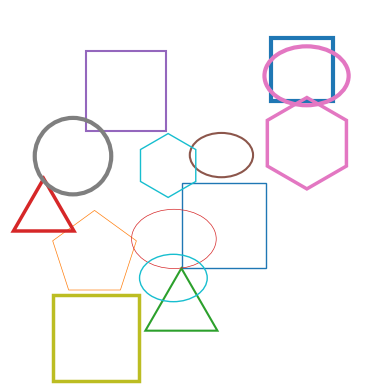[{"shape": "square", "thickness": 3, "radius": 0.41, "center": [0.784, 0.819]}, {"shape": "square", "thickness": 1, "radius": 0.55, "center": [0.582, 0.415]}, {"shape": "pentagon", "thickness": 0.5, "radius": 0.57, "center": [0.246, 0.339]}, {"shape": "triangle", "thickness": 1.5, "radius": 0.54, "center": [0.471, 0.195]}, {"shape": "triangle", "thickness": 2.5, "radius": 0.45, "center": [0.114, 0.445]}, {"shape": "oval", "thickness": 0.5, "radius": 0.55, "center": [0.452, 0.379]}, {"shape": "square", "thickness": 1.5, "radius": 0.52, "center": [0.328, 0.763]}, {"shape": "oval", "thickness": 1.5, "radius": 0.41, "center": [0.575, 0.597]}, {"shape": "oval", "thickness": 3, "radius": 0.55, "center": [0.796, 0.803]}, {"shape": "hexagon", "thickness": 2.5, "radius": 0.59, "center": [0.797, 0.628]}, {"shape": "circle", "thickness": 3, "radius": 0.5, "center": [0.19, 0.594]}, {"shape": "square", "thickness": 2.5, "radius": 0.56, "center": [0.248, 0.121]}, {"shape": "oval", "thickness": 1, "radius": 0.44, "center": [0.45, 0.278]}, {"shape": "hexagon", "thickness": 1, "radius": 0.41, "center": [0.437, 0.57]}]